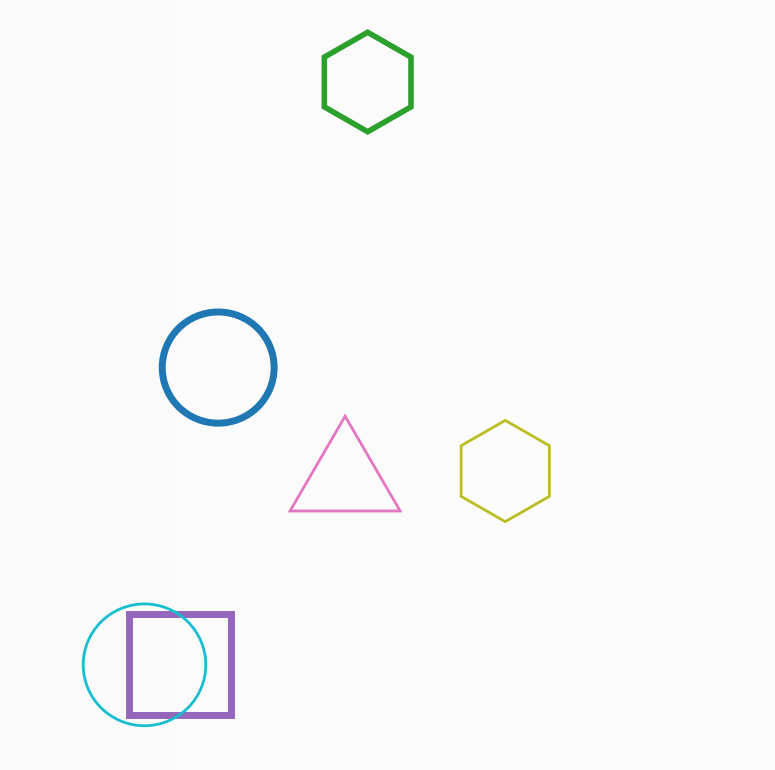[{"shape": "circle", "thickness": 2.5, "radius": 0.36, "center": [0.282, 0.523]}, {"shape": "hexagon", "thickness": 2, "radius": 0.32, "center": [0.474, 0.893]}, {"shape": "square", "thickness": 2.5, "radius": 0.33, "center": [0.232, 0.137]}, {"shape": "triangle", "thickness": 1, "radius": 0.41, "center": [0.445, 0.377]}, {"shape": "hexagon", "thickness": 1, "radius": 0.33, "center": [0.652, 0.388]}, {"shape": "circle", "thickness": 1, "radius": 0.4, "center": [0.186, 0.137]}]